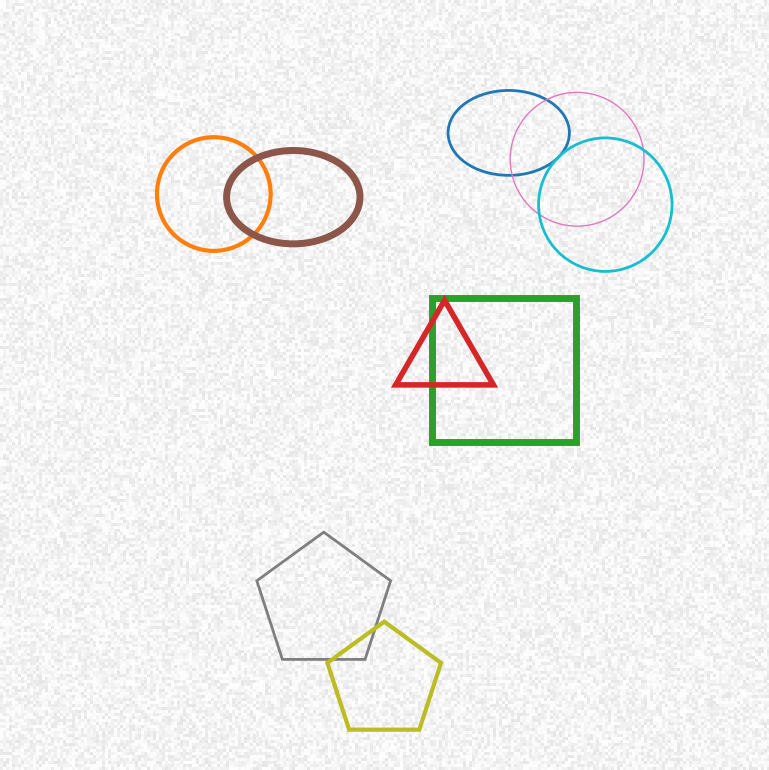[{"shape": "oval", "thickness": 1, "radius": 0.39, "center": [0.661, 0.827]}, {"shape": "circle", "thickness": 1.5, "radius": 0.37, "center": [0.278, 0.748]}, {"shape": "square", "thickness": 2.5, "radius": 0.47, "center": [0.655, 0.519]}, {"shape": "triangle", "thickness": 2, "radius": 0.37, "center": [0.577, 0.537]}, {"shape": "oval", "thickness": 2.5, "radius": 0.43, "center": [0.381, 0.744]}, {"shape": "circle", "thickness": 0.5, "radius": 0.43, "center": [0.749, 0.793]}, {"shape": "pentagon", "thickness": 1, "radius": 0.46, "center": [0.42, 0.218]}, {"shape": "pentagon", "thickness": 1.5, "radius": 0.39, "center": [0.499, 0.115]}, {"shape": "circle", "thickness": 1, "radius": 0.43, "center": [0.786, 0.734]}]